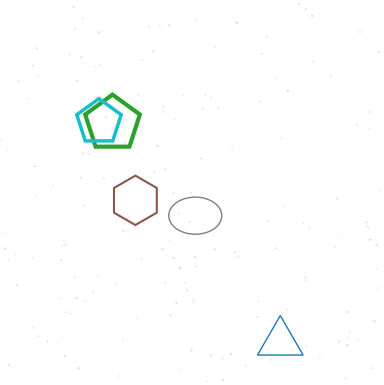[{"shape": "triangle", "thickness": 1, "radius": 0.34, "center": [0.728, 0.112]}, {"shape": "pentagon", "thickness": 3, "radius": 0.37, "center": [0.292, 0.68]}, {"shape": "hexagon", "thickness": 1.5, "radius": 0.32, "center": [0.352, 0.48]}, {"shape": "oval", "thickness": 1, "radius": 0.34, "center": [0.507, 0.44]}, {"shape": "pentagon", "thickness": 2.5, "radius": 0.3, "center": [0.257, 0.683]}]